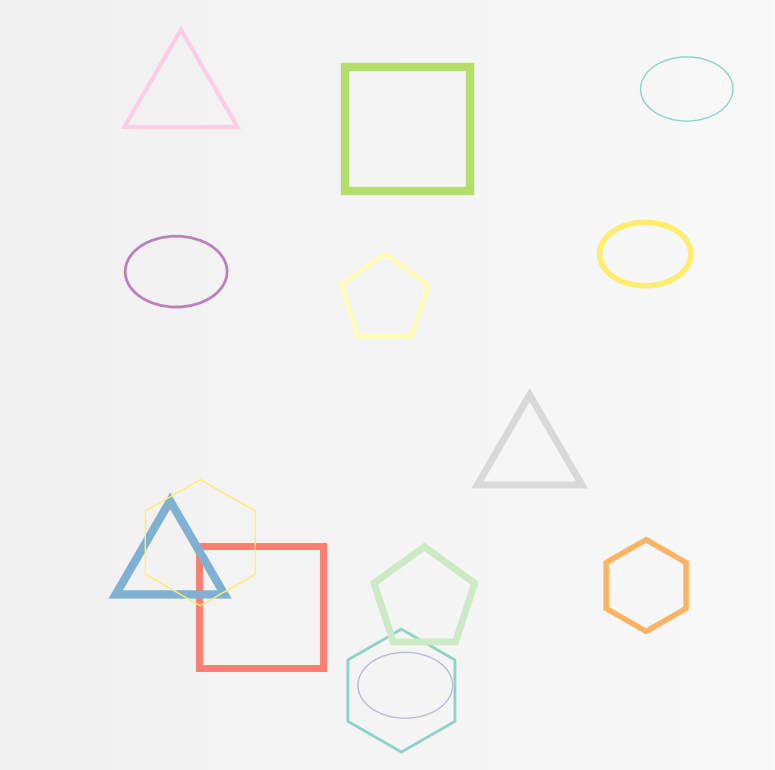[{"shape": "oval", "thickness": 0.5, "radius": 0.3, "center": [0.886, 0.884]}, {"shape": "hexagon", "thickness": 1, "radius": 0.4, "center": [0.518, 0.103]}, {"shape": "pentagon", "thickness": 1.5, "radius": 0.3, "center": [0.496, 0.611]}, {"shape": "oval", "thickness": 0.5, "radius": 0.31, "center": [0.523, 0.11]}, {"shape": "square", "thickness": 2.5, "radius": 0.4, "center": [0.337, 0.212]}, {"shape": "triangle", "thickness": 3, "radius": 0.4, "center": [0.219, 0.269]}, {"shape": "hexagon", "thickness": 2, "radius": 0.3, "center": [0.834, 0.24]}, {"shape": "square", "thickness": 3, "radius": 0.4, "center": [0.526, 0.832]}, {"shape": "triangle", "thickness": 1.5, "radius": 0.42, "center": [0.233, 0.877]}, {"shape": "triangle", "thickness": 2.5, "radius": 0.39, "center": [0.683, 0.409]}, {"shape": "oval", "thickness": 1, "radius": 0.33, "center": [0.227, 0.647]}, {"shape": "pentagon", "thickness": 2.5, "radius": 0.34, "center": [0.548, 0.222]}, {"shape": "oval", "thickness": 2, "radius": 0.29, "center": [0.832, 0.67]}, {"shape": "hexagon", "thickness": 0.5, "radius": 0.41, "center": [0.258, 0.295]}]